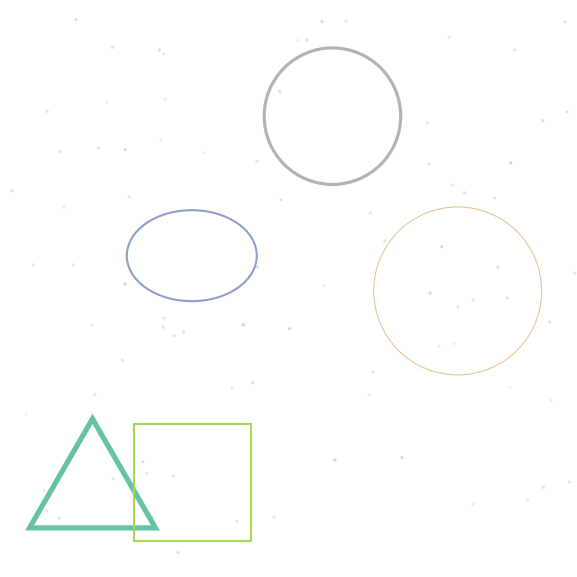[{"shape": "triangle", "thickness": 2.5, "radius": 0.63, "center": [0.16, 0.148]}, {"shape": "oval", "thickness": 1, "radius": 0.56, "center": [0.332, 0.556]}, {"shape": "square", "thickness": 1, "radius": 0.51, "center": [0.334, 0.164]}, {"shape": "circle", "thickness": 0.5, "radius": 0.73, "center": [0.793, 0.495]}, {"shape": "circle", "thickness": 1.5, "radius": 0.59, "center": [0.576, 0.798]}]